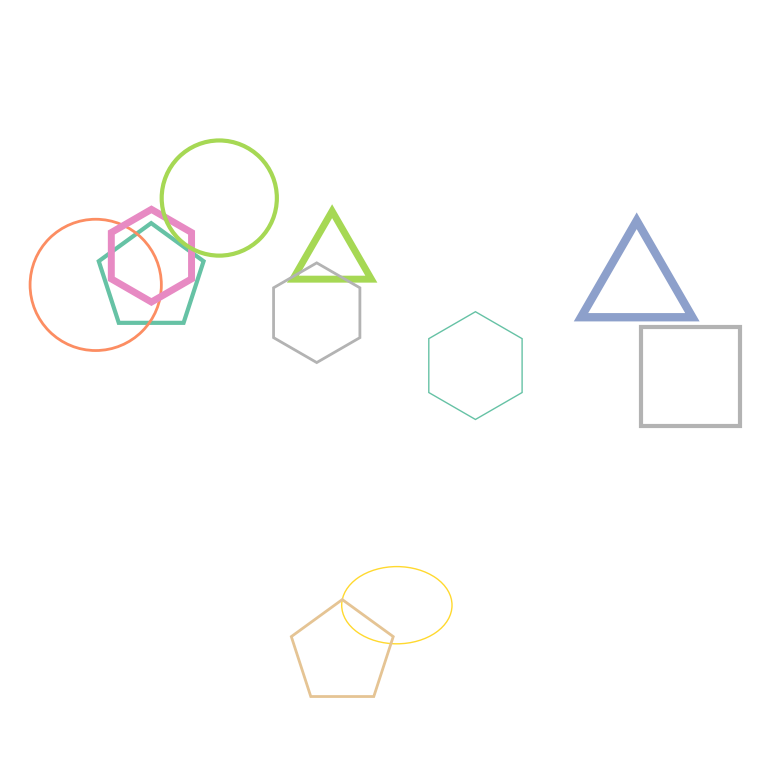[{"shape": "hexagon", "thickness": 0.5, "radius": 0.35, "center": [0.617, 0.525]}, {"shape": "pentagon", "thickness": 1.5, "radius": 0.36, "center": [0.196, 0.639]}, {"shape": "circle", "thickness": 1, "radius": 0.43, "center": [0.124, 0.63]}, {"shape": "triangle", "thickness": 3, "radius": 0.42, "center": [0.827, 0.63]}, {"shape": "hexagon", "thickness": 2.5, "radius": 0.3, "center": [0.197, 0.668]}, {"shape": "circle", "thickness": 1.5, "radius": 0.37, "center": [0.285, 0.743]}, {"shape": "triangle", "thickness": 2.5, "radius": 0.29, "center": [0.431, 0.667]}, {"shape": "oval", "thickness": 0.5, "radius": 0.36, "center": [0.515, 0.214]}, {"shape": "pentagon", "thickness": 1, "radius": 0.35, "center": [0.445, 0.152]}, {"shape": "hexagon", "thickness": 1, "radius": 0.32, "center": [0.411, 0.594]}, {"shape": "square", "thickness": 1.5, "radius": 0.32, "center": [0.896, 0.511]}]